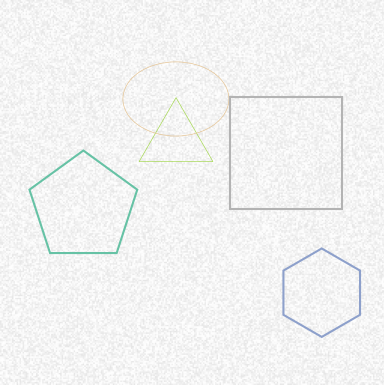[{"shape": "pentagon", "thickness": 1.5, "radius": 0.74, "center": [0.217, 0.462]}, {"shape": "hexagon", "thickness": 1.5, "radius": 0.57, "center": [0.836, 0.24]}, {"shape": "triangle", "thickness": 0.5, "radius": 0.55, "center": [0.457, 0.636]}, {"shape": "oval", "thickness": 0.5, "radius": 0.69, "center": [0.457, 0.743]}, {"shape": "square", "thickness": 1.5, "radius": 0.72, "center": [0.743, 0.603]}]